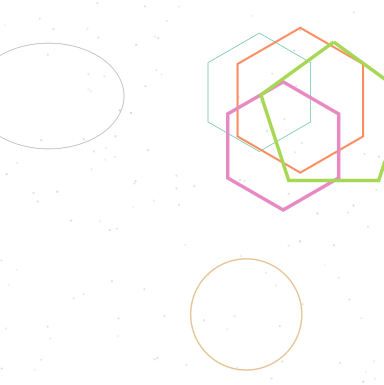[{"shape": "hexagon", "thickness": 0.5, "radius": 0.77, "center": [0.674, 0.76]}, {"shape": "hexagon", "thickness": 1.5, "radius": 0.94, "center": [0.78, 0.74]}, {"shape": "hexagon", "thickness": 2.5, "radius": 0.83, "center": [0.736, 0.621]}, {"shape": "pentagon", "thickness": 2.5, "radius": 0.99, "center": [0.867, 0.692]}, {"shape": "circle", "thickness": 1, "radius": 0.72, "center": [0.64, 0.183]}, {"shape": "oval", "thickness": 0.5, "radius": 0.98, "center": [0.126, 0.751]}]